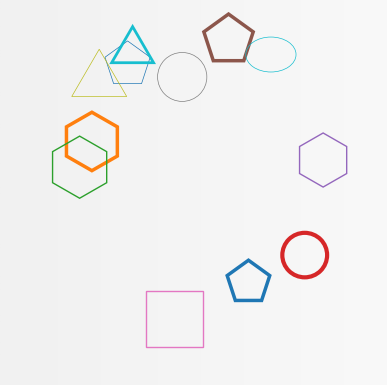[{"shape": "pentagon", "thickness": 0.5, "radius": 0.31, "center": [0.329, 0.832]}, {"shape": "pentagon", "thickness": 2.5, "radius": 0.29, "center": [0.641, 0.266]}, {"shape": "hexagon", "thickness": 2.5, "radius": 0.38, "center": [0.237, 0.633]}, {"shape": "hexagon", "thickness": 1, "radius": 0.4, "center": [0.206, 0.566]}, {"shape": "circle", "thickness": 3, "radius": 0.29, "center": [0.786, 0.337]}, {"shape": "hexagon", "thickness": 1, "radius": 0.35, "center": [0.834, 0.584]}, {"shape": "pentagon", "thickness": 2.5, "radius": 0.33, "center": [0.59, 0.897]}, {"shape": "square", "thickness": 1, "radius": 0.36, "center": [0.451, 0.173]}, {"shape": "circle", "thickness": 0.5, "radius": 0.32, "center": [0.47, 0.8]}, {"shape": "triangle", "thickness": 0.5, "radius": 0.41, "center": [0.256, 0.79]}, {"shape": "oval", "thickness": 0.5, "radius": 0.32, "center": [0.699, 0.858]}, {"shape": "triangle", "thickness": 2, "radius": 0.31, "center": [0.342, 0.868]}]